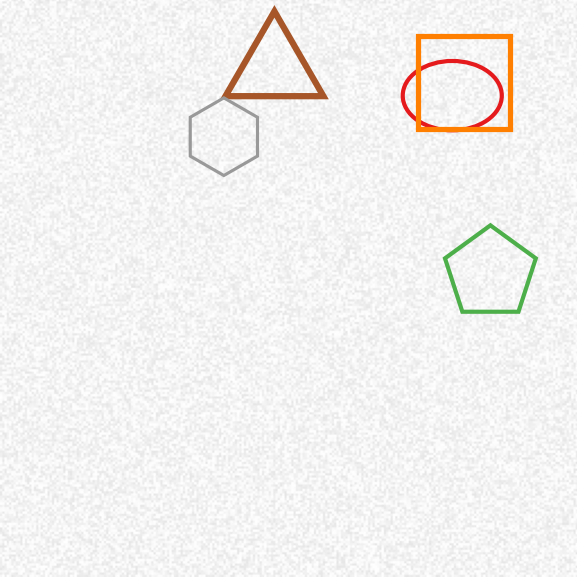[{"shape": "oval", "thickness": 2, "radius": 0.43, "center": [0.783, 0.834]}, {"shape": "pentagon", "thickness": 2, "radius": 0.41, "center": [0.849, 0.526]}, {"shape": "square", "thickness": 2.5, "radius": 0.4, "center": [0.803, 0.856]}, {"shape": "triangle", "thickness": 3, "radius": 0.49, "center": [0.475, 0.882]}, {"shape": "hexagon", "thickness": 1.5, "radius": 0.34, "center": [0.388, 0.762]}]